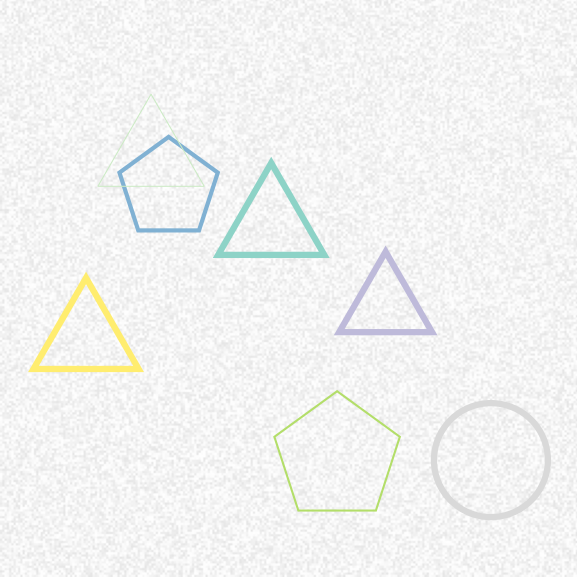[{"shape": "triangle", "thickness": 3, "radius": 0.53, "center": [0.47, 0.611]}, {"shape": "triangle", "thickness": 3, "radius": 0.46, "center": [0.668, 0.47]}, {"shape": "pentagon", "thickness": 2, "radius": 0.45, "center": [0.292, 0.673]}, {"shape": "pentagon", "thickness": 1, "radius": 0.57, "center": [0.584, 0.207]}, {"shape": "circle", "thickness": 3, "radius": 0.49, "center": [0.85, 0.202]}, {"shape": "triangle", "thickness": 0.5, "radius": 0.53, "center": [0.262, 0.73]}, {"shape": "triangle", "thickness": 3, "radius": 0.53, "center": [0.149, 0.413]}]